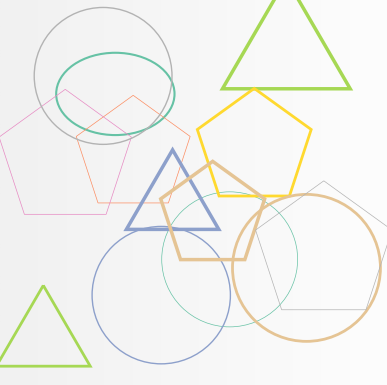[{"shape": "circle", "thickness": 0.5, "radius": 0.88, "center": [0.593, 0.326]}, {"shape": "oval", "thickness": 1.5, "radius": 0.76, "center": [0.298, 0.756]}, {"shape": "pentagon", "thickness": 0.5, "radius": 0.77, "center": [0.344, 0.598]}, {"shape": "circle", "thickness": 1, "radius": 0.89, "center": [0.416, 0.233]}, {"shape": "triangle", "thickness": 2.5, "radius": 0.69, "center": [0.445, 0.473]}, {"shape": "pentagon", "thickness": 0.5, "radius": 0.9, "center": [0.168, 0.588]}, {"shape": "triangle", "thickness": 2, "radius": 0.7, "center": [0.112, 0.119]}, {"shape": "triangle", "thickness": 2.5, "radius": 0.95, "center": [0.739, 0.865]}, {"shape": "pentagon", "thickness": 2, "radius": 0.77, "center": [0.656, 0.616]}, {"shape": "circle", "thickness": 2, "radius": 0.95, "center": [0.791, 0.304]}, {"shape": "pentagon", "thickness": 2.5, "radius": 0.71, "center": [0.549, 0.44]}, {"shape": "circle", "thickness": 1, "radius": 0.89, "center": [0.266, 0.803]}, {"shape": "pentagon", "thickness": 0.5, "radius": 0.93, "center": [0.836, 0.345]}]